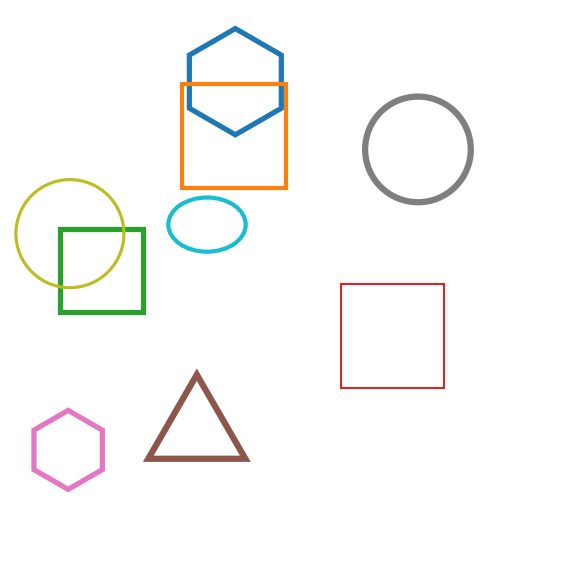[{"shape": "hexagon", "thickness": 2.5, "radius": 0.46, "center": [0.408, 0.858]}, {"shape": "square", "thickness": 2, "radius": 0.45, "center": [0.406, 0.763]}, {"shape": "square", "thickness": 2.5, "radius": 0.36, "center": [0.175, 0.531]}, {"shape": "square", "thickness": 1, "radius": 0.45, "center": [0.68, 0.417]}, {"shape": "triangle", "thickness": 3, "radius": 0.49, "center": [0.341, 0.253]}, {"shape": "hexagon", "thickness": 2.5, "radius": 0.34, "center": [0.118, 0.22]}, {"shape": "circle", "thickness": 3, "radius": 0.46, "center": [0.724, 0.74]}, {"shape": "circle", "thickness": 1.5, "radius": 0.47, "center": [0.121, 0.595]}, {"shape": "oval", "thickness": 2, "radius": 0.33, "center": [0.358, 0.61]}]